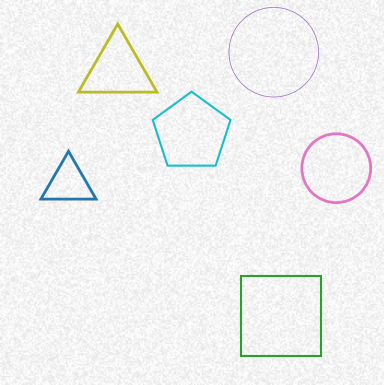[{"shape": "triangle", "thickness": 2, "radius": 0.41, "center": [0.178, 0.524]}, {"shape": "square", "thickness": 1.5, "radius": 0.52, "center": [0.731, 0.178]}, {"shape": "circle", "thickness": 0.5, "radius": 0.58, "center": [0.711, 0.864]}, {"shape": "circle", "thickness": 2, "radius": 0.45, "center": [0.873, 0.563]}, {"shape": "triangle", "thickness": 2, "radius": 0.59, "center": [0.306, 0.82]}, {"shape": "pentagon", "thickness": 1.5, "radius": 0.53, "center": [0.498, 0.656]}]